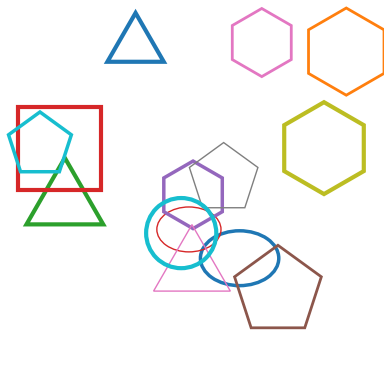[{"shape": "triangle", "thickness": 3, "radius": 0.42, "center": [0.352, 0.882]}, {"shape": "oval", "thickness": 2.5, "radius": 0.51, "center": [0.622, 0.329]}, {"shape": "hexagon", "thickness": 2, "radius": 0.57, "center": [0.899, 0.866]}, {"shape": "triangle", "thickness": 3, "radius": 0.58, "center": [0.168, 0.475]}, {"shape": "square", "thickness": 3, "radius": 0.54, "center": [0.154, 0.615]}, {"shape": "oval", "thickness": 1, "radius": 0.42, "center": [0.491, 0.404]}, {"shape": "hexagon", "thickness": 2.5, "radius": 0.44, "center": [0.501, 0.494]}, {"shape": "pentagon", "thickness": 2, "radius": 0.59, "center": [0.722, 0.244]}, {"shape": "triangle", "thickness": 1, "radius": 0.58, "center": [0.499, 0.301]}, {"shape": "hexagon", "thickness": 2, "radius": 0.44, "center": [0.68, 0.889]}, {"shape": "pentagon", "thickness": 1, "radius": 0.47, "center": [0.581, 0.536]}, {"shape": "hexagon", "thickness": 3, "radius": 0.6, "center": [0.842, 0.615]}, {"shape": "circle", "thickness": 3, "radius": 0.46, "center": [0.471, 0.395]}, {"shape": "pentagon", "thickness": 2.5, "radius": 0.43, "center": [0.104, 0.623]}]